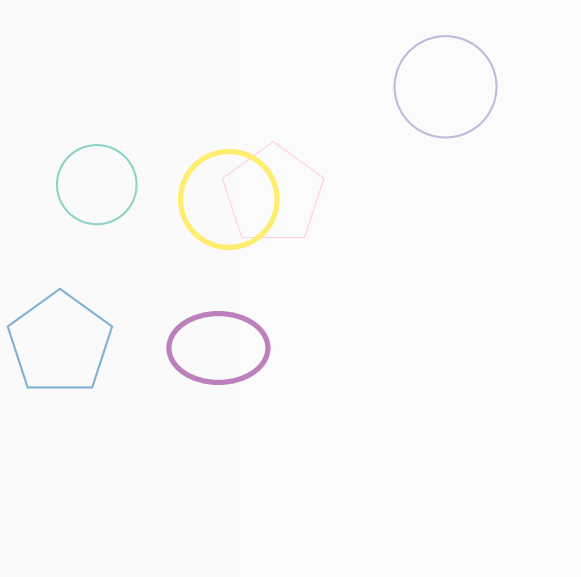[{"shape": "circle", "thickness": 1, "radius": 0.34, "center": [0.166, 0.679]}, {"shape": "circle", "thickness": 1, "radius": 0.44, "center": [0.767, 0.849]}, {"shape": "pentagon", "thickness": 1, "radius": 0.47, "center": [0.103, 0.405]}, {"shape": "pentagon", "thickness": 0.5, "radius": 0.46, "center": [0.47, 0.662]}, {"shape": "oval", "thickness": 2.5, "radius": 0.43, "center": [0.376, 0.397]}, {"shape": "circle", "thickness": 2.5, "radius": 0.42, "center": [0.394, 0.654]}]